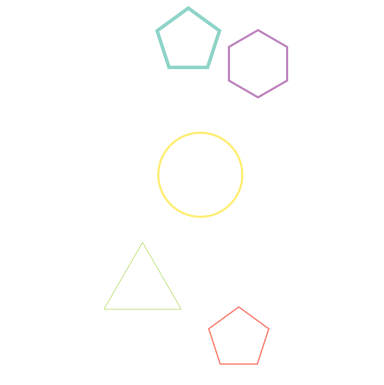[{"shape": "pentagon", "thickness": 2.5, "radius": 0.43, "center": [0.489, 0.894]}, {"shape": "pentagon", "thickness": 1, "radius": 0.41, "center": [0.62, 0.121]}, {"shape": "triangle", "thickness": 0.5, "radius": 0.58, "center": [0.37, 0.255]}, {"shape": "hexagon", "thickness": 1.5, "radius": 0.44, "center": [0.67, 0.834]}, {"shape": "circle", "thickness": 1.5, "radius": 0.55, "center": [0.52, 0.546]}]